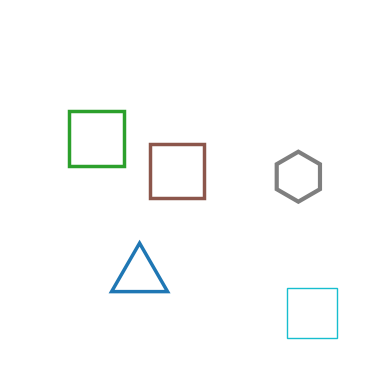[{"shape": "triangle", "thickness": 2.5, "radius": 0.42, "center": [0.363, 0.285]}, {"shape": "square", "thickness": 2.5, "radius": 0.36, "center": [0.25, 0.64]}, {"shape": "square", "thickness": 2.5, "radius": 0.35, "center": [0.46, 0.555]}, {"shape": "hexagon", "thickness": 3, "radius": 0.32, "center": [0.775, 0.541]}, {"shape": "square", "thickness": 1, "radius": 0.32, "center": [0.811, 0.187]}]